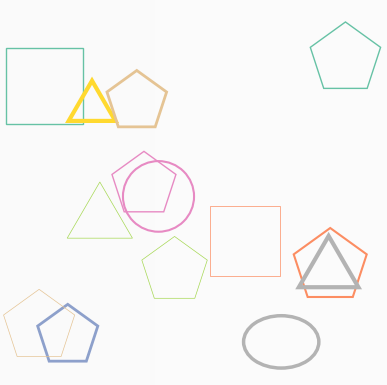[{"shape": "pentagon", "thickness": 1, "radius": 0.48, "center": [0.891, 0.848]}, {"shape": "square", "thickness": 1, "radius": 0.49, "center": [0.114, 0.776]}, {"shape": "square", "thickness": 0.5, "radius": 0.45, "center": [0.633, 0.375]}, {"shape": "pentagon", "thickness": 1.5, "radius": 0.5, "center": [0.852, 0.309]}, {"shape": "pentagon", "thickness": 2, "radius": 0.41, "center": [0.175, 0.128]}, {"shape": "circle", "thickness": 1.5, "radius": 0.46, "center": [0.409, 0.49]}, {"shape": "pentagon", "thickness": 1, "radius": 0.43, "center": [0.372, 0.52]}, {"shape": "pentagon", "thickness": 0.5, "radius": 0.44, "center": [0.45, 0.297]}, {"shape": "triangle", "thickness": 0.5, "radius": 0.49, "center": [0.258, 0.43]}, {"shape": "triangle", "thickness": 3, "radius": 0.35, "center": [0.237, 0.721]}, {"shape": "pentagon", "thickness": 2, "radius": 0.4, "center": [0.353, 0.736]}, {"shape": "pentagon", "thickness": 0.5, "radius": 0.48, "center": [0.101, 0.152]}, {"shape": "oval", "thickness": 2.5, "radius": 0.49, "center": [0.726, 0.112]}, {"shape": "triangle", "thickness": 3, "radius": 0.44, "center": [0.848, 0.298]}]